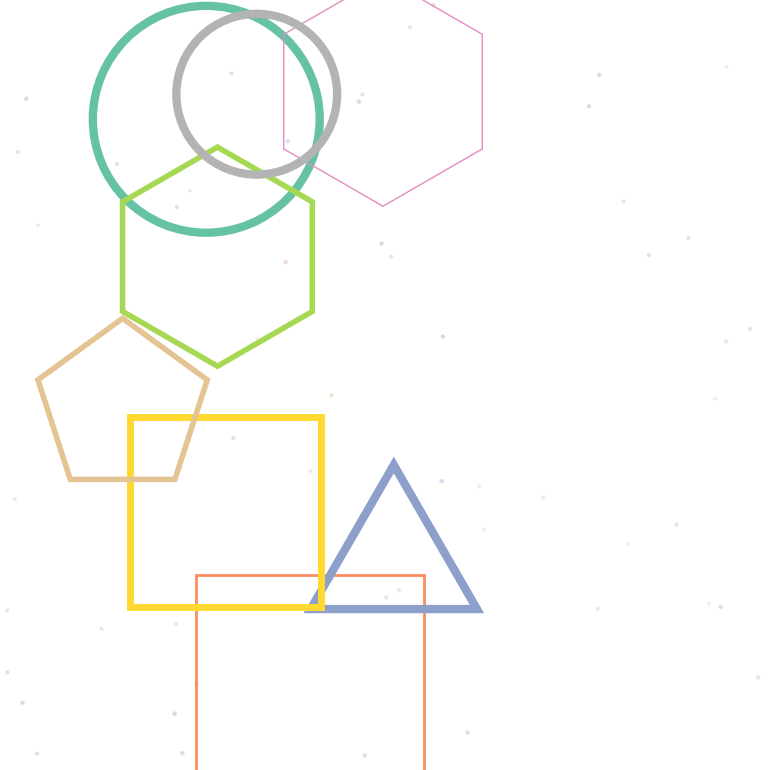[{"shape": "circle", "thickness": 3, "radius": 0.74, "center": [0.268, 0.845]}, {"shape": "square", "thickness": 1, "radius": 0.74, "center": [0.403, 0.105]}, {"shape": "triangle", "thickness": 3, "radius": 0.62, "center": [0.511, 0.271]}, {"shape": "hexagon", "thickness": 0.5, "radius": 0.74, "center": [0.497, 0.881]}, {"shape": "hexagon", "thickness": 2, "radius": 0.71, "center": [0.282, 0.667]}, {"shape": "square", "thickness": 2.5, "radius": 0.62, "center": [0.293, 0.335]}, {"shape": "pentagon", "thickness": 2, "radius": 0.58, "center": [0.159, 0.471]}, {"shape": "circle", "thickness": 3, "radius": 0.52, "center": [0.333, 0.878]}]